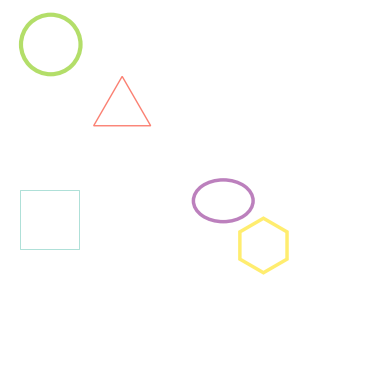[{"shape": "square", "thickness": 0.5, "radius": 0.39, "center": [0.128, 0.43]}, {"shape": "triangle", "thickness": 1, "radius": 0.43, "center": [0.317, 0.716]}, {"shape": "circle", "thickness": 3, "radius": 0.39, "center": [0.132, 0.884]}, {"shape": "oval", "thickness": 2.5, "radius": 0.39, "center": [0.58, 0.478]}, {"shape": "hexagon", "thickness": 2.5, "radius": 0.35, "center": [0.684, 0.362]}]